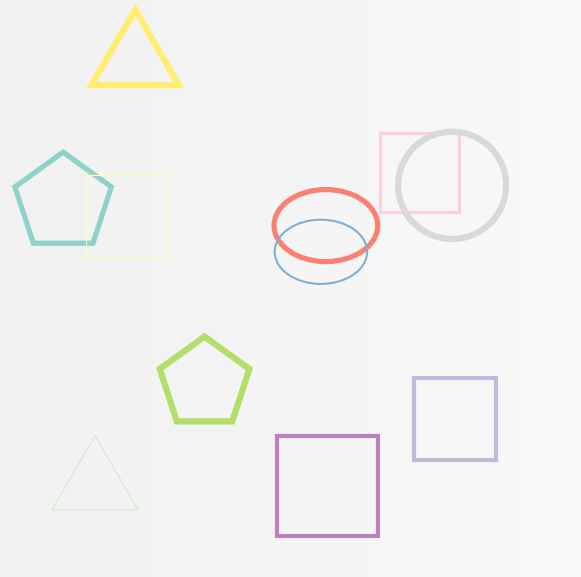[{"shape": "pentagon", "thickness": 2.5, "radius": 0.44, "center": [0.109, 0.649]}, {"shape": "square", "thickness": 0.5, "radius": 0.35, "center": [0.218, 0.626]}, {"shape": "square", "thickness": 2, "radius": 0.35, "center": [0.782, 0.273]}, {"shape": "oval", "thickness": 2.5, "radius": 0.45, "center": [0.561, 0.609]}, {"shape": "oval", "thickness": 1, "radius": 0.4, "center": [0.552, 0.563]}, {"shape": "pentagon", "thickness": 3, "radius": 0.41, "center": [0.352, 0.335]}, {"shape": "square", "thickness": 1.5, "radius": 0.34, "center": [0.721, 0.701]}, {"shape": "circle", "thickness": 3, "radius": 0.46, "center": [0.778, 0.678]}, {"shape": "square", "thickness": 2, "radius": 0.44, "center": [0.563, 0.158]}, {"shape": "triangle", "thickness": 0.5, "radius": 0.43, "center": [0.163, 0.159]}, {"shape": "triangle", "thickness": 3, "radius": 0.43, "center": [0.233, 0.895]}]